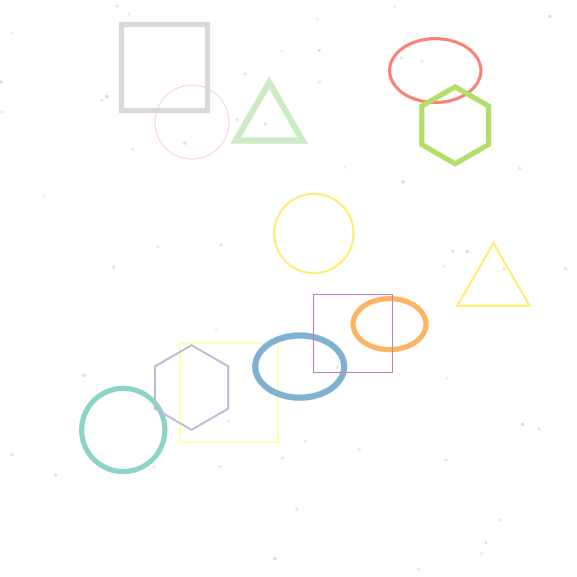[{"shape": "circle", "thickness": 2.5, "radius": 0.36, "center": [0.213, 0.255]}, {"shape": "square", "thickness": 1, "radius": 0.43, "center": [0.396, 0.32]}, {"shape": "hexagon", "thickness": 1, "radius": 0.37, "center": [0.332, 0.328]}, {"shape": "oval", "thickness": 1.5, "radius": 0.4, "center": [0.754, 0.877]}, {"shape": "oval", "thickness": 3, "radius": 0.38, "center": [0.519, 0.364]}, {"shape": "oval", "thickness": 2.5, "radius": 0.32, "center": [0.675, 0.438]}, {"shape": "hexagon", "thickness": 2.5, "radius": 0.33, "center": [0.788, 0.782]}, {"shape": "circle", "thickness": 0.5, "radius": 0.32, "center": [0.332, 0.788]}, {"shape": "square", "thickness": 2.5, "radius": 0.37, "center": [0.284, 0.883]}, {"shape": "square", "thickness": 0.5, "radius": 0.34, "center": [0.61, 0.422]}, {"shape": "triangle", "thickness": 3, "radius": 0.34, "center": [0.466, 0.789]}, {"shape": "circle", "thickness": 1, "radius": 0.34, "center": [0.543, 0.595]}, {"shape": "triangle", "thickness": 1, "radius": 0.36, "center": [0.854, 0.506]}]